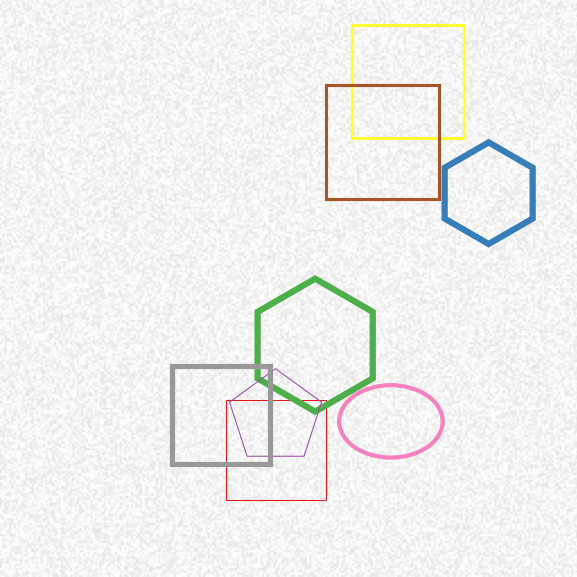[{"shape": "square", "thickness": 0.5, "radius": 0.43, "center": [0.478, 0.22]}, {"shape": "hexagon", "thickness": 3, "radius": 0.44, "center": [0.846, 0.665]}, {"shape": "hexagon", "thickness": 3, "radius": 0.58, "center": [0.546, 0.402]}, {"shape": "pentagon", "thickness": 0.5, "radius": 0.42, "center": [0.477, 0.277]}, {"shape": "square", "thickness": 1.5, "radius": 0.49, "center": [0.706, 0.858]}, {"shape": "square", "thickness": 1.5, "radius": 0.49, "center": [0.662, 0.753]}, {"shape": "oval", "thickness": 2, "radius": 0.45, "center": [0.677, 0.269]}, {"shape": "square", "thickness": 2.5, "radius": 0.42, "center": [0.382, 0.281]}]